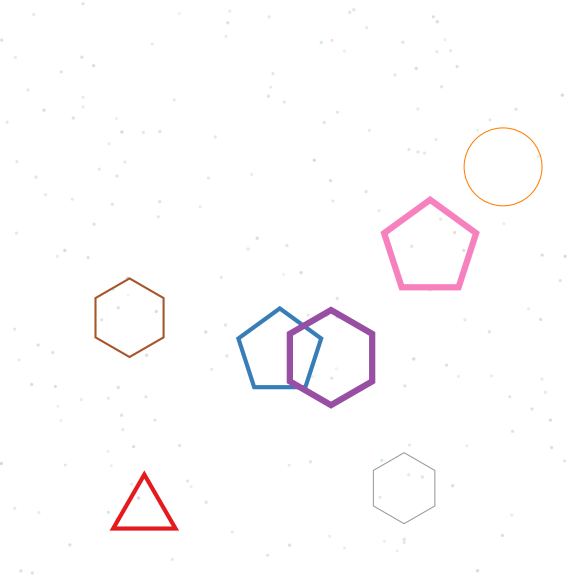[{"shape": "triangle", "thickness": 2, "radius": 0.31, "center": [0.25, 0.115]}, {"shape": "pentagon", "thickness": 2, "radius": 0.38, "center": [0.484, 0.39]}, {"shape": "hexagon", "thickness": 3, "radius": 0.41, "center": [0.573, 0.38]}, {"shape": "circle", "thickness": 0.5, "radius": 0.34, "center": [0.871, 0.71]}, {"shape": "hexagon", "thickness": 1, "radius": 0.34, "center": [0.224, 0.449]}, {"shape": "pentagon", "thickness": 3, "radius": 0.42, "center": [0.745, 0.569]}, {"shape": "hexagon", "thickness": 0.5, "radius": 0.31, "center": [0.7, 0.154]}]